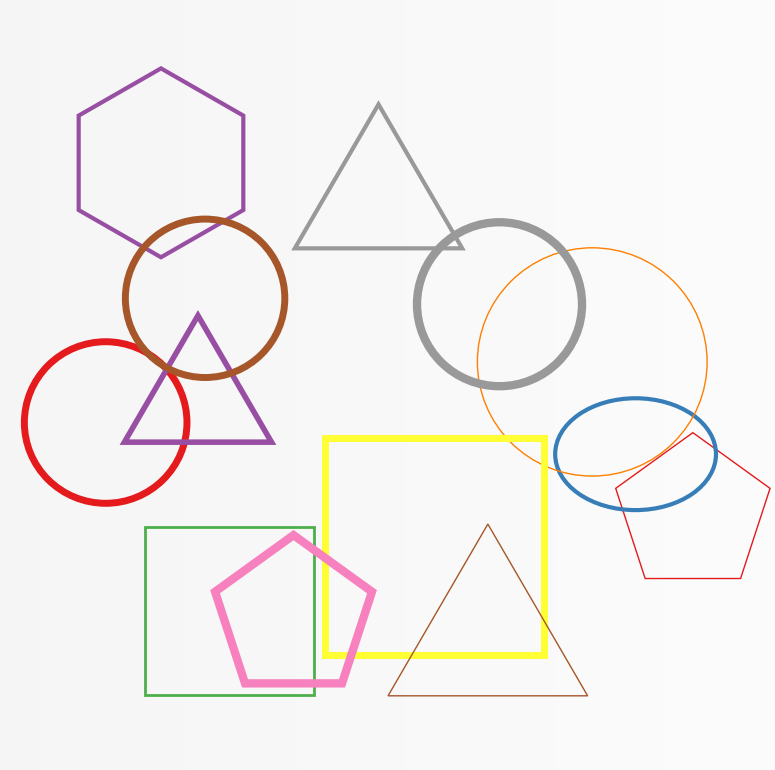[{"shape": "pentagon", "thickness": 0.5, "radius": 0.52, "center": [0.894, 0.333]}, {"shape": "circle", "thickness": 2.5, "radius": 0.52, "center": [0.136, 0.451]}, {"shape": "oval", "thickness": 1.5, "radius": 0.52, "center": [0.82, 0.41]}, {"shape": "square", "thickness": 1, "radius": 0.55, "center": [0.296, 0.206]}, {"shape": "triangle", "thickness": 2, "radius": 0.55, "center": [0.255, 0.481]}, {"shape": "hexagon", "thickness": 1.5, "radius": 0.61, "center": [0.208, 0.789]}, {"shape": "circle", "thickness": 0.5, "radius": 0.74, "center": [0.764, 0.53]}, {"shape": "square", "thickness": 2.5, "radius": 0.7, "center": [0.561, 0.29]}, {"shape": "circle", "thickness": 2.5, "radius": 0.51, "center": [0.265, 0.613]}, {"shape": "triangle", "thickness": 0.5, "radius": 0.74, "center": [0.629, 0.171]}, {"shape": "pentagon", "thickness": 3, "radius": 0.53, "center": [0.379, 0.199]}, {"shape": "triangle", "thickness": 1.5, "radius": 0.62, "center": [0.488, 0.74]}, {"shape": "circle", "thickness": 3, "radius": 0.53, "center": [0.645, 0.605]}]